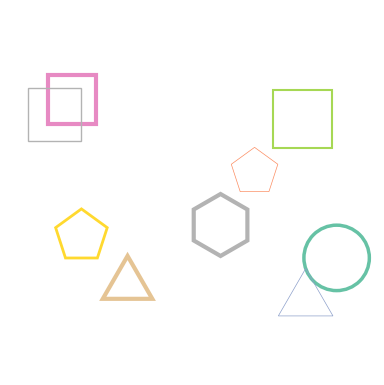[{"shape": "circle", "thickness": 2.5, "radius": 0.42, "center": [0.874, 0.33]}, {"shape": "pentagon", "thickness": 0.5, "radius": 0.32, "center": [0.661, 0.554]}, {"shape": "triangle", "thickness": 0.5, "radius": 0.41, "center": [0.794, 0.22]}, {"shape": "square", "thickness": 3, "radius": 0.32, "center": [0.187, 0.742]}, {"shape": "square", "thickness": 1.5, "radius": 0.38, "center": [0.786, 0.691]}, {"shape": "pentagon", "thickness": 2, "radius": 0.35, "center": [0.211, 0.387]}, {"shape": "triangle", "thickness": 3, "radius": 0.37, "center": [0.331, 0.261]}, {"shape": "square", "thickness": 1, "radius": 0.34, "center": [0.142, 0.702]}, {"shape": "hexagon", "thickness": 3, "radius": 0.4, "center": [0.573, 0.416]}]